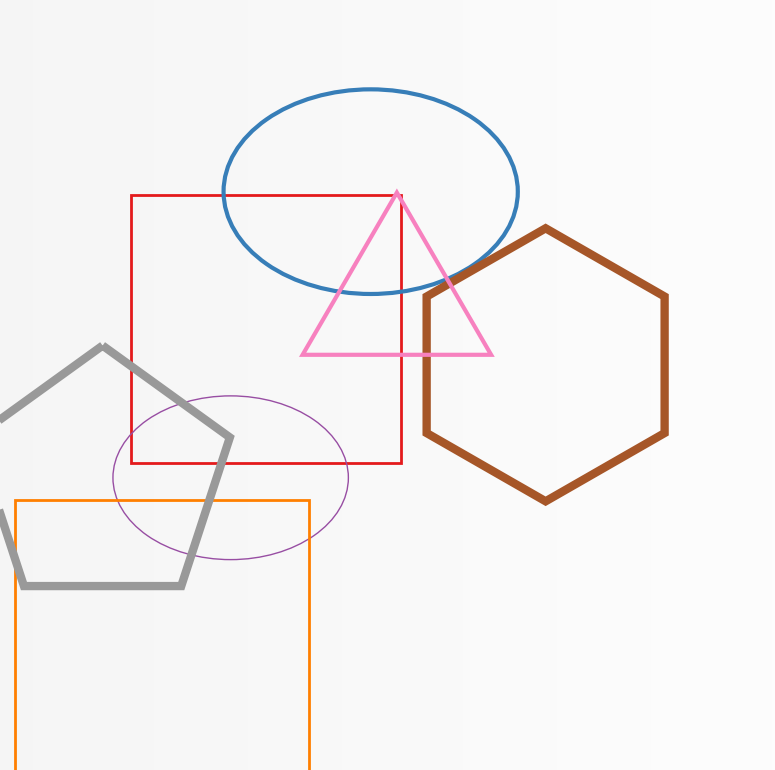[{"shape": "square", "thickness": 1, "radius": 0.87, "center": [0.343, 0.572]}, {"shape": "oval", "thickness": 1.5, "radius": 0.95, "center": [0.478, 0.751]}, {"shape": "oval", "thickness": 0.5, "radius": 0.76, "center": [0.298, 0.38]}, {"shape": "square", "thickness": 1, "radius": 0.95, "center": [0.209, 0.161]}, {"shape": "hexagon", "thickness": 3, "radius": 0.89, "center": [0.704, 0.526]}, {"shape": "triangle", "thickness": 1.5, "radius": 0.7, "center": [0.512, 0.609]}, {"shape": "pentagon", "thickness": 3, "radius": 0.86, "center": [0.132, 0.379]}]